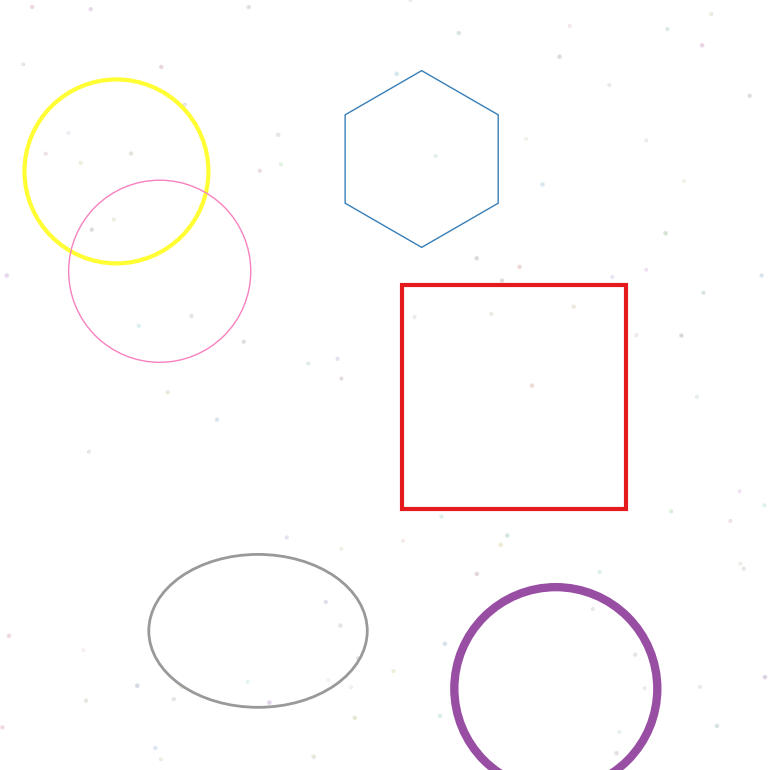[{"shape": "square", "thickness": 1.5, "radius": 0.73, "center": [0.667, 0.484]}, {"shape": "hexagon", "thickness": 0.5, "radius": 0.57, "center": [0.548, 0.793]}, {"shape": "circle", "thickness": 3, "radius": 0.66, "center": [0.722, 0.106]}, {"shape": "circle", "thickness": 1.5, "radius": 0.6, "center": [0.151, 0.777]}, {"shape": "circle", "thickness": 0.5, "radius": 0.59, "center": [0.207, 0.648]}, {"shape": "oval", "thickness": 1, "radius": 0.71, "center": [0.335, 0.181]}]